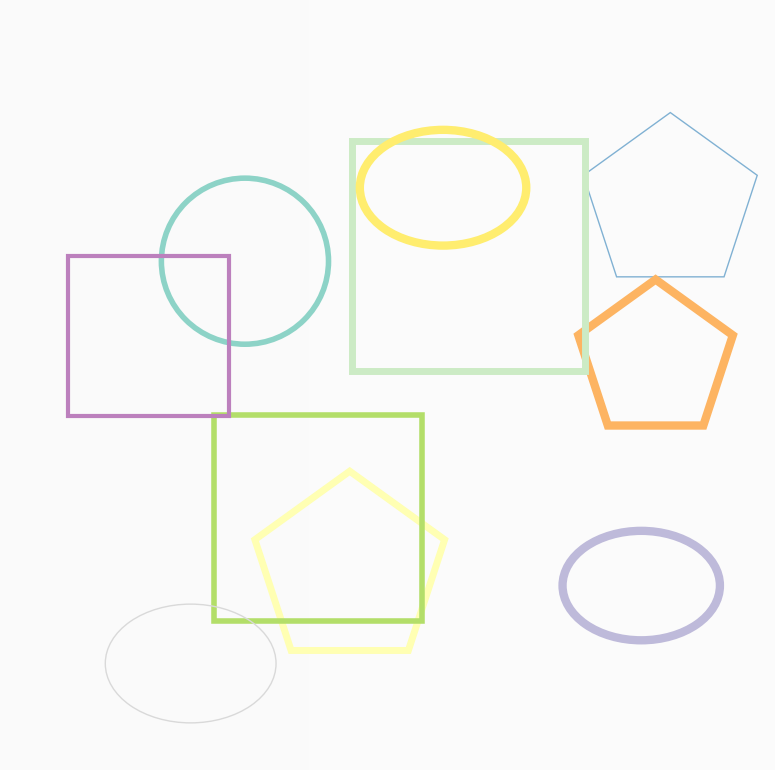[{"shape": "circle", "thickness": 2, "radius": 0.54, "center": [0.316, 0.661]}, {"shape": "pentagon", "thickness": 2.5, "radius": 0.64, "center": [0.451, 0.259]}, {"shape": "oval", "thickness": 3, "radius": 0.51, "center": [0.827, 0.24]}, {"shape": "pentagon", "thickness": 0.5, "radius": 0.59, "center": [0.865, 0.736]}, {"shape": "pentagon", "thickness": 3, "radius": 0.52, "center": [0.846, 0.532]}, {"shape": "square", "thickness": 2, "radius": 0.67, "center": [0.41, 0.327]}, {"shape": "oval", "thickness": 0.5, "radius": 0.55, "center": [0.246, 0.138]}, {"shape": "square", "thickness": 1.5, "radius": 0.52, "center": [0.192, 0.564]}, {"shape": "square", "thickness": 2.5, "radius": 0.75, "center": [0.604, 0.668]}, {"shape": "oval", "thickness": 3, "radius": 0.54, "center": [0.572, 0.756]}]